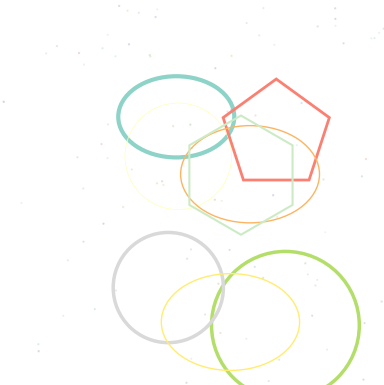[{"shape": "oval", "thickness": 3, "radius": 0.75, "center": [0.458, 0.697]}, {"shape": "circle", "thickness": 0.5, "radius": 0.69, "center": [0.463, 0.594]}, {"shape": "pentagon", "thickness": 2, "radius": 0.73, "center": [0.718, 0.65]}, {"shape": "oval", "thickness": 1, "radius": 0.9, "center": [0.649, 0.547]}, {"shape": "circle", "thickness": 2.5, "radius": 0.96, "center": [0.741, 0.155]}, {"shape": "circle", "thickness": 2.5, "radius": 0.72, "center": [0.437, 0.253]}, {"shape": "hexagon", "thickness": 1.5, "radius": 0.77, "center": [0.626, 0.545]}, {"shape": "oval", "thickness": 1, "radius": 0.9, "center": [0.599, 0.164]}]